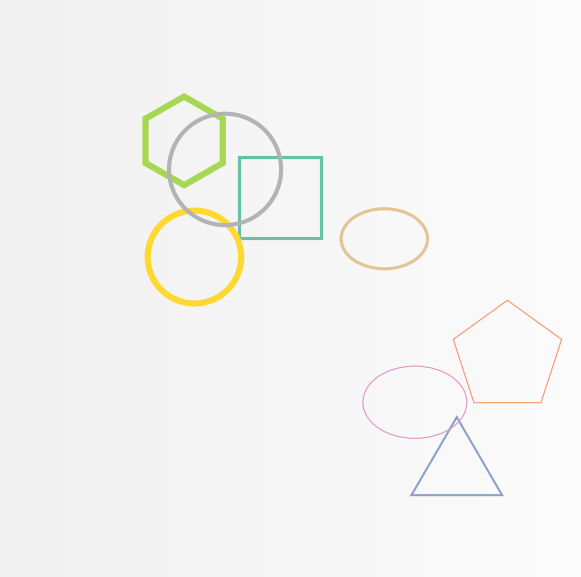[{"shape": "square", "thickness": 1.5, "radius": 0.35, "center": [0.481, 0.657]}, {"shape": "pentagon", "thickness": 0.5, "radius": 0.49, "center": [0.873, 0.381]}, {"shape": "triangle", "thickness": 1, "radius": 0.45, "center": [0.786, 0.187]}, {"shape": "oval", "thickness": 0.5, "radius": 0.45, "center": [0.714, 0.303]}, {"shape": "hexagon", "thickness": 3, "radius": 0.38, "center": [0.317, 0.755]}, {"shape": "circle", "thickness": 3, "radius": 0.4, "center": [0.335, 0.554]}, {"shape": "oval", "thickness": 1.5, "radius": 0.37, "center": [0.661, 0.586]}, {"shape": "circle", "thickness": 2, "radius": 0.48, "center": [0.387, 0.706]}]